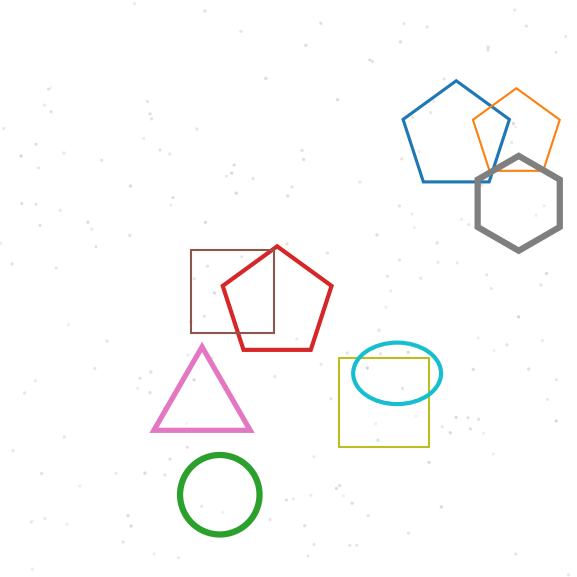[{"shape": "pentagon", "thickness": 1.5, "radius": 0.48, "center": [0.79, 0.762]}, {"shape": "pentagon", "thickness": 1, "radius": 0.4, "center": [0.894, 0.767]}, {"shape": "circle", "thickness": 3, "radius": 0.34, "center": [0.381, 0.142]}, {"shape": "pentagon", "thickness": 2, "radius": 0.5, "center": [0.48, 0.473]}, {"shape": "square", "thickness": 1, "radius": 0.36, "center": [0.402, 0.495]}, {"shape": "triangle", "thickness": 2.5, "radius": 0.48, "center": [0.35, 0.302]}, {"shape": "hexagon", "thickness": 3, "radius": 0.41, "center": [0.898, 0.647]}, {"shape": "square", "thickness": 1, "radius": 0.39, "center": [0.665, 0.302]}, {"shape": "oval", "thickness": 2, "radius": 0.38, "center": [0.688, 0.353]}]